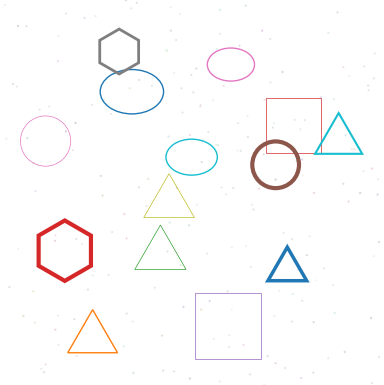[{"shape": "triangle", "thickness": 2.5, "radius": 0.29, "center": [0.746, 0.3]}, {"shape": "oval", "thickness": 1, "radius": 0.41, "center": [0.343, 0.762]}, {"shape": "triangle", "thickness": 1, "radius": 0.37, "center": [0.241, 0.121]}, {"shape": "triangle", "thickness": 0.5, "radius": 0.39, "center": [0.417, 0.338]}, {"shape": "square", "thickness": 0.5, "radius": 0.36, "center": [0.762, 0.675]}, {"shape": "hexagon", "thickness": 3, "radius": 0.39, "center": [0.168, 0.349]}, {"shape": "square", "thickness": 0.5, "radius": 0.43, "center": [0.592, 0.154]}, {"shape": "circle", "thickness": 3, "radius": 0.3, "center": [0.716, 0.572]}, {"shape": "circle", "thickness": 0.5, "radius": 0.33, "center": [0.118, 0.634]}, {"shape": "oval", "thickness": 1, "radius": 0.31, "center": [0.6, 0.832]}, {"shape": "hexagon", "thickness": 2, "radius": 0.29, "center": [0.31, 0.866]}, {"shape": "triangle", "thickness": 0.5, "radius": 0.38, "center": [0.439, 0.473]}, {"shape": "oval", "thickness": 1, "radius": 0.33, "center": [0.498, 0.592]}, {"shape": "triangle", "thickness": 1.5, "radius": 0.35, "center": [0.88, 0.636]}]